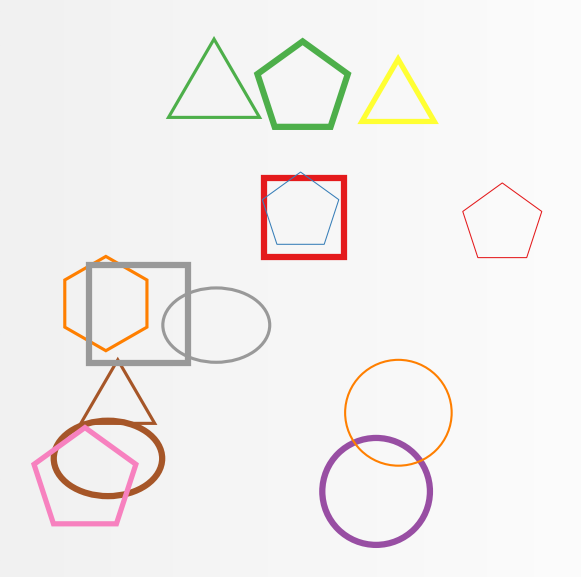[{"shape": "pentagon", "thickness": 0.5, "radius": 0.36, "center": [0.864, 0.611]}, {"shape": "square", "thickness": 3, "radius": 0.34, "center": [0.523, 0.622]}, {"shape": "pentagon", "thickness": 0.5, "radius": 0.35, "center": [0.517, 0.632]}, {"shape": "triangle", "thickness": 1.5, "radius": 0.45, "center": [0.368, 0.841]}, {"shape": "pentagon", "thickness": 3, "radius": 0.41, "center": [0.521, 0.846]}, {"shape": "circle", "thickness": 3, "radius": 0.46, "center": [0.647, 0.148]}, {"shape": "hexagon", "thickness": 1.5, "radius": 0.41, "center": [0.182, 0.473]}, {"shape": "circle", "thickness": 1, "radius": 0.46, "center": [0.685, 0.284]}, {"shape": "triangle", "thickness": 2.5, "radius": 0.36, "center": [0.685, 0.825]}, {"shape": "oval", "thickness": 3, "radius": 0.47, "center": [0.186, 0.205]}, {"shape": "triangle", "thickness": 1.5, "radius": 0.37, "center": [0.203, 0.303]}, {"shape": "pentagon", "thickness": 2.5, "radius": 0.46, "center": [0.146, 0.167]}, {"shape": "square", "thickness": 3, "radius": 0.42, "center": [0.238, 0.456]}, {"shape": "oval", "thickness": 1.5, "radius": 0.46, "center": [0.372, 0.436]}]